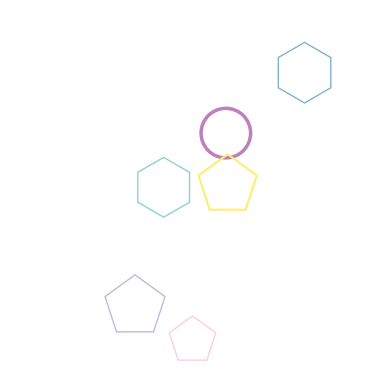[{"shape": "hexagon", "thickness": 1, "radius": 0.39, "center": [0.425, 0.514]}, {"shape": "pentagon", "thickness": 1, "radius": 0.41, "center": [0.351, 0.204]}, {"shape": "hexagon", "thickness": 1, "radius": 0.39, "center": [0.791, 0.811]}, {"shape": "pentagon", "thickness": 1, "radius": 0.32, "center": [0.5, 0.116]}, {"shape": "circle", "thickness": 2.5, "radius": 0.32, "center": [0.587, 0.654]}, {"shape": "pentagon", "thickness": 1.5, "radius": 0.4, "center": [0.591, 0.52]}]